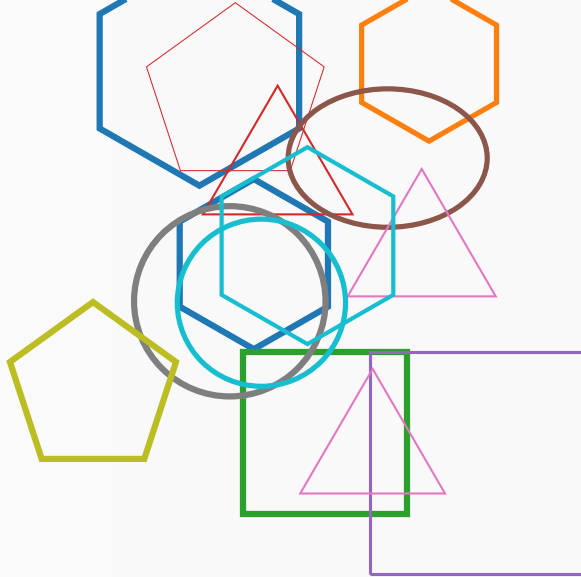[{"shape": "hexagon", "thickness": 3, "radius": 0.74, "center": [0.437, 0.542]}, {"shape": "hexagon", "thickness": 3, "radius": 0.99, "center": [0.343, 0.876]}, {"shape": "hexagon", "thickness": 2.5, "radius": 0.67, "center": [0.738, 0.889]}, {"shape": "square", "thickness": 3, "radius": 0.7, "center": [0.559, 0.249]}, {"shape": "triangle", "thickness": 1, "radius": 0.74, "center": [0.478, 0.702]}, {"shape": "pentagon", "thickness": 0.5, "radius": 0.8, "center": [0.405, 0.834]}, {"shape": "square", "thickness": 1.5, "radius": 0.96, "center": [0.829, 0.198]}, {"shape": "oval", "thickness": 2.5, "radius": 0.86, "center": [0.667, 0.725]}, {"shape": "triangle", "thickness": 1, "radius": 0.72, "center": [0.641, 0.217]}, {"shape": "triangle", "thickness": 1, "radius": 0.74, "center": [0.726, 0.559]}, {"shape": "circle", "thickness": 3, "radius": 0.82, "center": [0.395, 0.477]}, {"shape": "pentagon", "thickness": 3, "radius": 0.75, "center": [0.16, 0.326]}, {"shape": "hexagon", "thickness": 2, "radius": 0.85, "center": [0.529, 0.574]}, {"shape": "circle", "thickness": 2.5, "radius": 0.72, "center": [0.45, 0.475]}]